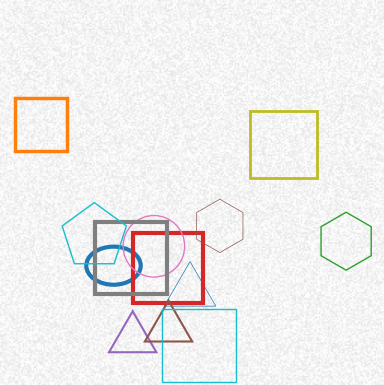[{"shape": "oval", "thickness": 3, "radius": 0.35, "center": [0.295, 0.31]}, {"shape": "triangle", "thickness": 0.5, "radius": 0.39, "center": [0.494, 0.243]}, {"shape": "square", "thickness": 2.5, "radius": 0.34, "center": [0.107, 0.676]}, {"shape": "hexagon", "thickness": 1, "radius": 0.38, "center": [0.899, 0.373]}, {"shape": "square", "thickness": 3, "radius": 0.46, "center": [0.436, 0.303]}, {"shape": "triangle", "thickness": 1.5, "radius": 0.36, "center": [0.345, 0.121]}, {"shape": "triangle", "thickness": 1.5, "radius": 0.35, "center": [0.438, 0.148]}, {"shape": "hexagon", "thickness": 0.5, "radius": 0.35, "center": [0.571, 0.413]}, {"shape": "circle", "thickness": 1, "radius": 0.4, "center": [0.4, 0.36]}, {"shape": "square", "thickness": 3, "radius": 0.47, "center": [0.34, 0.33]}, {"shape": "square", "thickness": 2, "radius": 0.44, "center": [0.736, 0.624]}, {"shape": "square", "thickness": 1, "radius": 0.48, "center": [0.517, 0.104]}, {"shape": "pentagon", "thickness": 1, "radius": 0.44, "center": [0.245, 0.386]}]